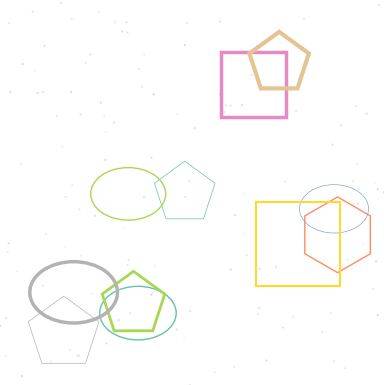[{"shape": "oval", "thickness": 1, "radius": 0.5, "center": [0.358, 0.187]}, {"shape": "pentagon", "thickness": 0.5, "radius": 0.41, "center": [0.48, 0.499]}, {"shape": "hexagon", "thickness": 1, "radius": 0.49, "center": [0.877, 0.39]}, {"shape": "oval", "thickness": 0.5, "radius": 0.45, "center": [0.868, 0.458]}, {"shape": "square", "thickness": 2.5, "radius": 0.42, "center": [0.658, 0.78]}, {"shape": "pentagon", "thickness": 2, "radius": 0.43, "center": [0.347, 0.21]}, {"shape": "oval", "thickness": 1, "radius": 0.49, "center": [0.333, 0.496]}, {"shape": "square", "thickness": 1.5, "radius": 0.55, "center": [0.773, 0.367]}, {"shape": "pentagon", "thickness": 3, "radius": 0.41, "center": [0.725, 0.836]}, {"shape": "pentagon", "thickness": 0.5, "radius": 0.48, "center": [0.165, 0.134]}, {"shape": "oval", "thickness": 2.5, "radius": 0.57, "center": [0.191, 0.241]}]